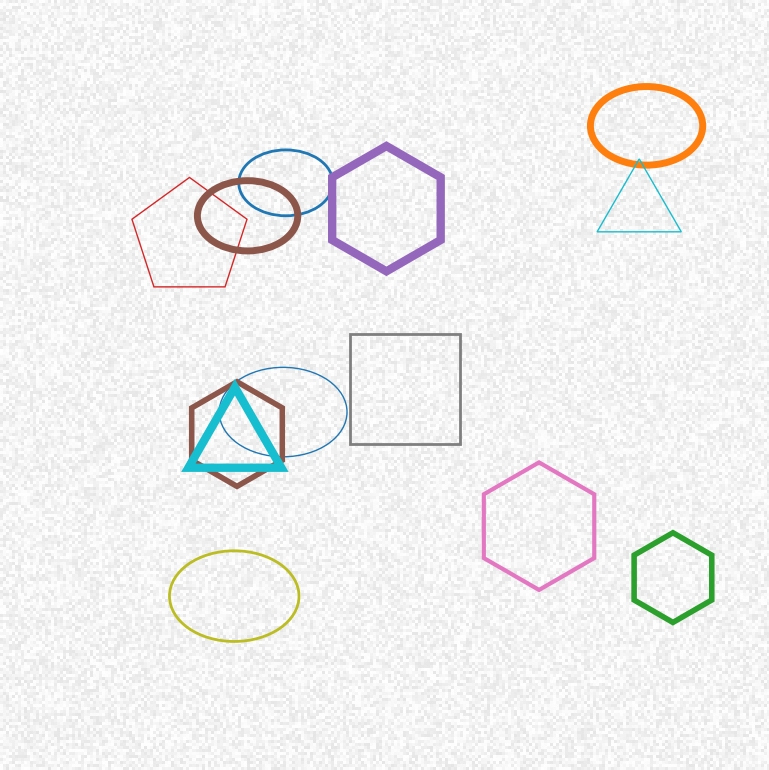[{"shape": "oval", "thickness": 0.5, "radius": 0.41, "center": [0.368, 0.465]}, {"shape": "oval", "thickness": 1, "radius": 0.31, "center": [0.371, 0.763]}, {"shape": "oval", "thickness": 2.5, "radius": 0.36, "center": [0.84, 0.837]}, {"shape": "hexagon", "thickness": 2, "radius": 0.29, "center": [0.874, 0.25]}, {"shape": "pentagon", "thickness": 0.5, "radius": 0.39, "center": [0.246, 0.691]}, {"shape": "hexagon", "thickness": 3, "radius": 0.41, "center": [0.502, 0.729]}, {"shape": "hexagon", "thickness": 2, "radius": 0.34, "center": [0.308, 0.436]}, {"shape": "oval", "thickness": 2.5, "radius": 0.33, "center": [0.322, 0.72]}, {"shape": "hexagon", "thickness": 1.5, "radius": 0.41, "center": [0.7, 0.317]}, {"shape": "square", "thickness": 1, "radius": 0.36, "center": [0.526, 0.495]}, {"shape": "oval", "thickness": 1, "radius": 0.42, "center": [0.304, 0.226]}, {"shape": "triangle", "thickness": 0.5, "radius": 0.32, "center": [0.83, 0.73]}, {"shape": "triangle", "thickness": 3, "radius": 0.35, "center": [0.305, 0.427]}]